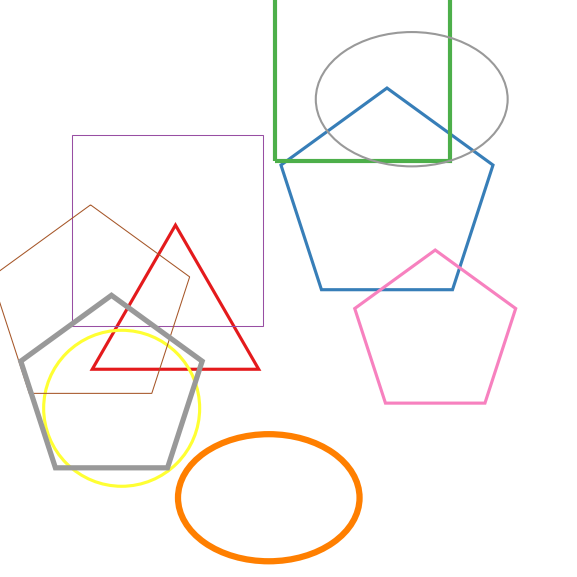[{"shape": "triangle", "thickness": 1.5, "radius": 0.83, "center": [0.304, 0.443]}, {"shape": "pentagon", "thickness": 1.5, "radius": 0.97, "center": [0.67, 0.654]}, {"shape": "square", "thickness": 2, "radius": 0.76, "center": [0.628, 0.872]}, {"shape": "square", "thickness": 0.5, "radius": 0.83, "center": [0.289, 0.599]}, {"shape": "oval", "thickness": 3, "radius": 0.79, "center": [0.465, 0.137]}, {"shape": "circle", "thickness": 1.5, "radius": 0.68, "center": [0.211, 0.292]}, {"shape": "pentagon", "thickness": 0.5, "radius": 0.9, "center": [0.157, 0.464]}, {"shape": "pentagon", "thickness": 1.5, "radius": 0.73, "center": [0.754, 0.42]}, {"shape": "pentagon", "thickness": 2.5, "radius": 0.83, "center": [0.193, 0.323]}, {"shape": "oval", "thickness": 1, "radius": 0.83, "center": [0.713, 0.827]}]